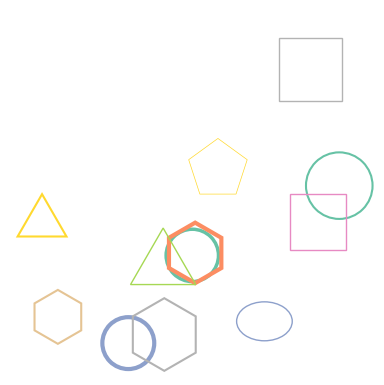[{"shape": "circle", "thickness": 2.5, "radius": 0.34, "center": [0.499, 0.337]}, {"shape": "circle", "thickness": 1.5, "radius": 0.43, "center": [0.881, 0.518]}, {"shape": "hexagon", "thickness": 3, "radius": 0.39, "center": [0.507, 0.343]}, {"shape": "circle", "thickness": 3, "radius": 0.34, "center": [0.333, 0.109]}, {"shape": "oval", "thickness": 1, "radius": 0.36, "center": [0.687, 0.165]}, {"shape": "square", "thickness": 1, "radius": 0.36, "center": [0.827, 0.424]}, {"shape": "triangle", "thickness": 1, "radius": 0.49, "center": [0.424, 0.31]}, {"shape": "pentagon", "thickness": 0.5, "radius": 0.4, "center": [0.566, 0.561]}, {"shape": "triangle", "thickness": 1.5, "radius": 0.37, "center": [0.109, 0.422]}, {"shape": "hexagon", "thickness": 1.5, "radius": 0.35, "center": [0.15, 0.177]}, {"shape": "hexagon", "thickness": 1.5, "radius": 0.47, "center": [0.427, 0.131]}, {"shape": "square", "thickness": 1, "radius": 0.41, "center": [0.806, 0.819]}]